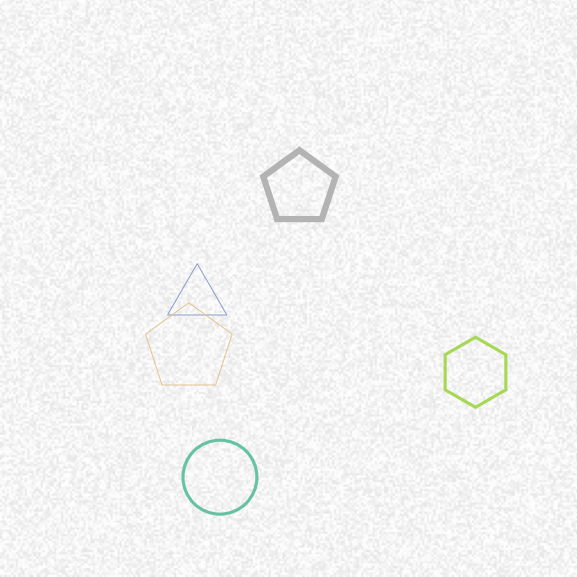[{"shape": "circle", "thickness": 1.5, "radius": 0.32, "center": [0.381, 0.173]}, {"shape": "triangle", "thickness": 0.5, "radius": 0.3, "center": [0.341, 0.483]}, {"shape": "hexagon", "thickness": 1.5, "radius": 0.3, "center": [0.823, 0.355]}, {"shape": "pentagon", "thickness": 0.5, "radius": 0.39, "center": [0.327, 0.396]}, {"shape": "pentagon", "thickness": 3, "radius": 0.33, "center": [0.519, 0.673]}]